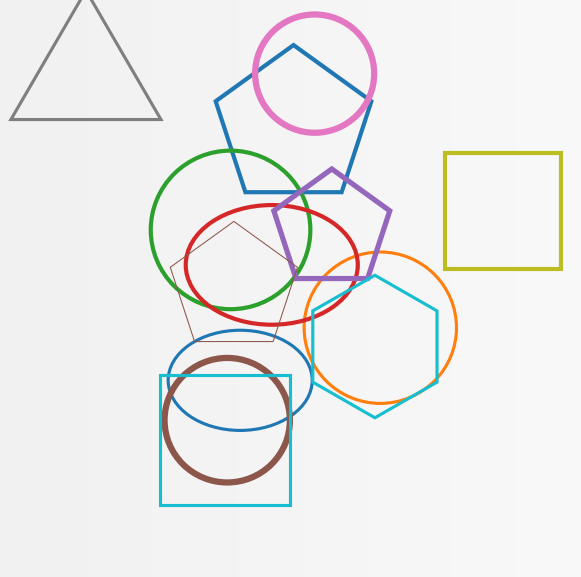[{"shape": "pentagon", "thickness": 2, "radius": 0.7, "center": [0.505, 0.78]}, {"shape": "oval", "thickness": 1.5, "radius": 0.62, "center": [0.413, 0.341]}, {"shape": "circle", "thickness": 1.5, "radius": 0.66, "center": [0.654, 0.432]}, {"shape": "circle", "thickness": 2, "radius": 0.69, "center": [0.397, 0.601]}, {"shape": "oval", "thickness": 2, "radius": 0.74, "center": [0.468, 0.54]}, {"shape": "pentagon", "thickness": 2.5, "radius": 0.52, "center": [0.571, 0.602]}, {"shape": "circle", "thickness": 3, "radius": 0.54, "center": [0.391, 0.272]}, {"shape": "pentagon", "thickness": 0.5, "radius": 0.58, "center": [0.402, 0.501]}, {"shape": "circle", "thickness": 3, "radius": 0.51, "center": [0.541, 0.872]}, {"shape": "triangle", "thickness": 1.5, "radius": 0.75, "center": [0.148, 0.867]}, {"shape": "square", "thickness": 2, "radius": 0.5, "center": [0.865, 0.633]}, {"shape": "hexagon", "thickness": 1.5, "radius": 0.62, "center": [0.645, 0.399]}, {"shape": "square", "thickness": 1.5, "radius": 0.56, "center": [0.387, 0.237]}]